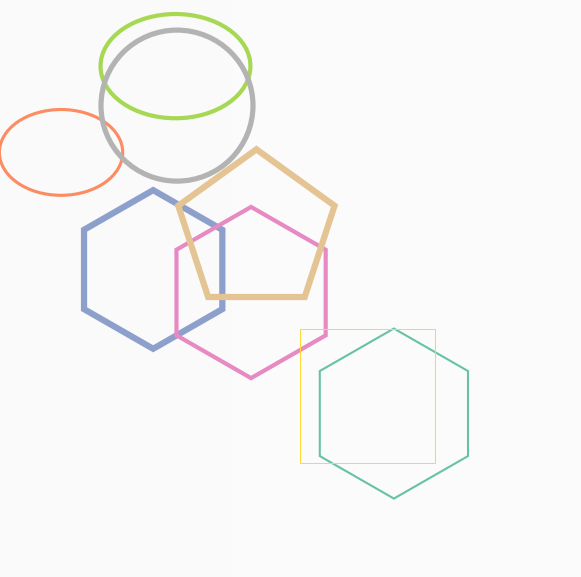[{"shape": "hexagon", "thickness": 1, "radius": 0.74, "center": [0.678, 0.283]}, {"shape": "oval", "thickness": 1.5, "radius": 0.53, "center": [0.105, 0.735]}, {"shape": "hexagon", "thickness": 3, "radius": 0.69, "center": [0.264, 0.533]}, {"shape": "hexagon", "thickness": 2, "radius": 0.74, "center": [0.432, 0.493]}, {"shape": "oval", "thickness": 2, "radius": 0.64, "center": [0.302, 0.885]}, {"shape": "square", "thickness": 0.5, "radius": 0.58, "center": [0.632, 0.314]}, {"shape": "pentagon", "thickness": 3, "radius": 0.71, "center": [0.441, 0.599]}, {"shape": "circle", "thickness": 2.5, "radius": 0.65, "center": [0.305, 0.816]}]